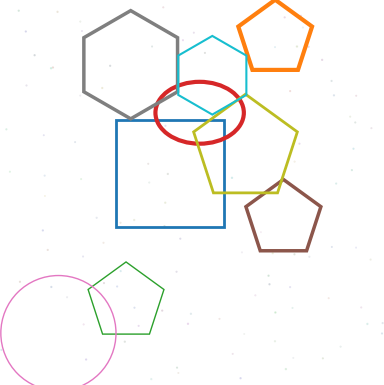[{"shape": "square", "thickness": 2, "radius": 0.7, "center": [0.442, 0.549]}, {"shape": "pentagon", "thickness": 3, "radius": 0.5, "center": [0.715, 0.9]}, {"shape": "pentagon", "thickness": 1, "radius": 0.52, "center": [0.327, 0.216]}, {"shape": "oval", "thickness": 3, "radius": 0.57, "center": [0.519, 0.707]}, {"shape": "pentagon", "thickness": 2.5, "radius": 0.51, "center": [0.736, 0.431]}, {"shape": "circle", "thickness": 1, "radius": 0.75, "center": [0.152, 0.135]}, {"shape": "hexagon", "thickness": 2.5, "radius": 0.7, "center": [0.34, 0.832]}, {"shape": "pentagon", "thickness": 2, "radius": 0.71, "center": [0.638, 0.614]}, {"shape": "hexagon", "thickness": 1.5, "radius": 0.51, "center": [0.551, 0.805]}]